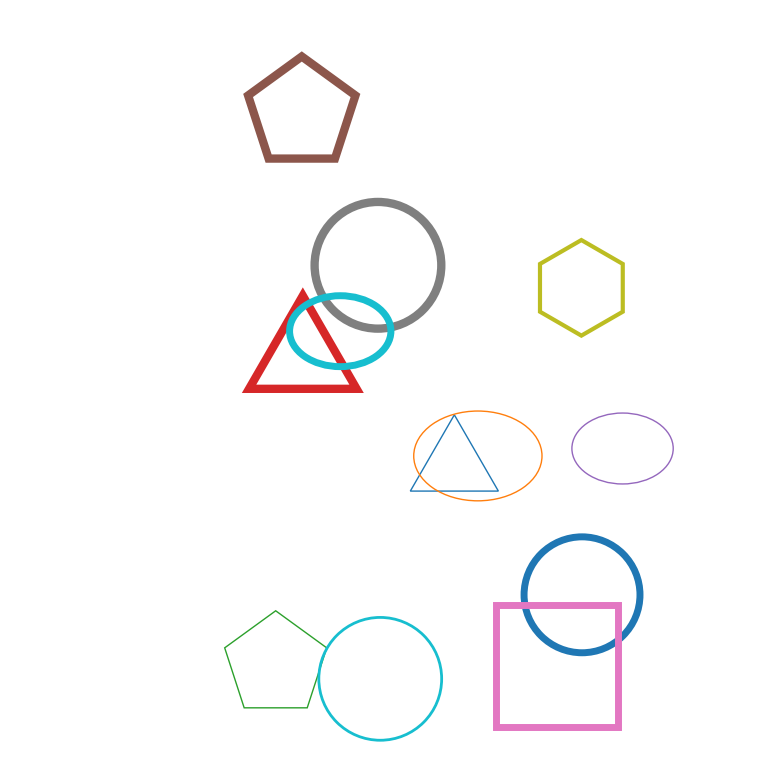[{"shape": "circle", "thickness": 2.5, "radius": 0.38, "center": [0.756, 0.228]}, {"shape": "triangle", "thickness": 0.5, "radius": 0.33, "center": [0.59, 0.395]}, {"shape": "oval", "thickness": 0.5, "radius": 0.42, "center": [0.621, 0.408]}, {"shape": "pentagon", "thickness": 0.5, "radius": 0.35, "center": [0.358, 0.137]}, {"shape": "triangle", "thickness": 3, "radius": 0.4, "center": [0.393, 0.535]}, {"shape": "oval", "thickness": 0.5, "radius": 0.33, "center": [0.809, 0.418]}, {"shape": "pentagon", "thickness": 3, "radius": 0.37, "center": [0.392, 0.853]}, {"shape": "square", "thickness": 2.5, "radius": 0.4, "center": [0.724, 0.135]}, {"shape": "circle", "thickness": 3, "radius": 0.41, "center": [0.491, 0.655]}, {"shape": "hexagon", "thickness": 1.5, "radius": 0.31, "center": [0.755, 0.626]}, {"shape": "circle", "thickness": 1, "radius": 0.4, "center": [0.494, 0.118]}, {"shape": "oval", "thickness": 2.5, "radius": 0.33, "center": [0.442, 0.57]}]